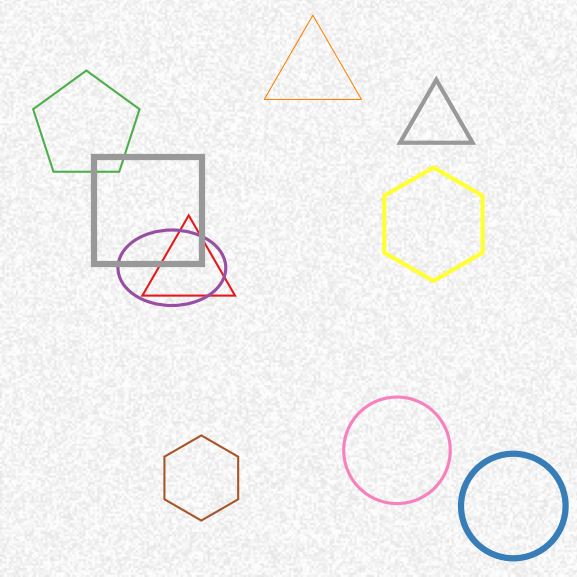[{"shape": "triangle", "thickness": 1, "radius": 0.46, "center": [0.327, 0.534]}, {"shape": "circle", "thickness": 3, "radius": 0.45, "center": [0.889, 0.123]}, {"shape": "pentagon", "thickness": 1, "radius": 0.48, "center": [0.15, 0.78]}, {"shape": "oval", "thickness": 1.5, "radius": 0.47, "center": [0.298, 0.535]}, {"shape": "triangle", "thickness": 0.5, "radius": 0.49, "center": [0.542, 0.876]}, {"shape": "hexagon", "thickness": 2, "radius": 0.49, "center": [0.751, 0.611]}, {"shape": "hexagon", "thickness": 1, "radius": 0.37, "center": [0.349, 0.171]}, {"shape": "circle", "thickness": 1.5, "radius": 0.46, "center": [0.687, 0.219]}, {"shape": "square", "thickness": 3, "radius": 0.46, "center": [0.256, 0.635]}, {"shape": "triangle", "thickness": 2, "radius": 0.36, "center": [0.755, 0.788]}]